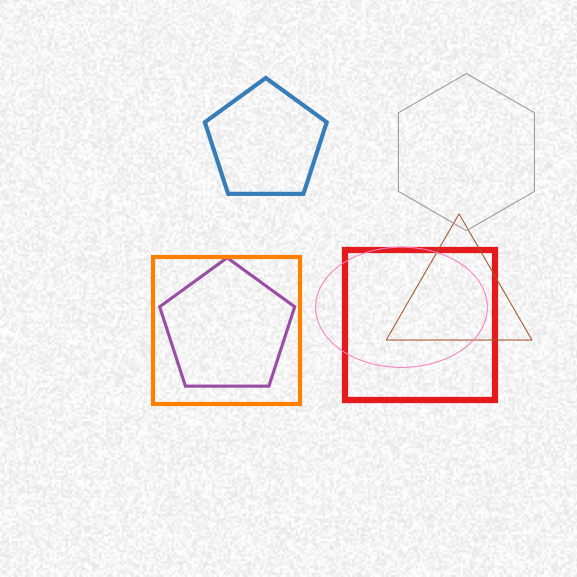[{"shape": "square", "thickness": 3, "radius": 0.65, "center": [0.728, 0.437]}, {"shape": "pentagon", "thickness": 2, "radius": 0.55, "center": [0.46, 0.753]}, {"shape": "pentagon", "thickness": 1.5, "radius": 0.61, "center": [0.393, 0.43]}, {"shape": "square", "thickness": 2, "radius": 0.64, "center": [0.392, 0.427]}, {"shape": "triangle", "thickness": 0.5, "radius": 0.73, "center": [0.795, 0.483]}, {"shape": "oval", "thickness": 0.5, "radius": 0.74, "center": [0.695, 0.467]}, {"shape": "hexagon", "thickness": 0.5, "radius": 0.68, "center": [0.808, 0.736]}]